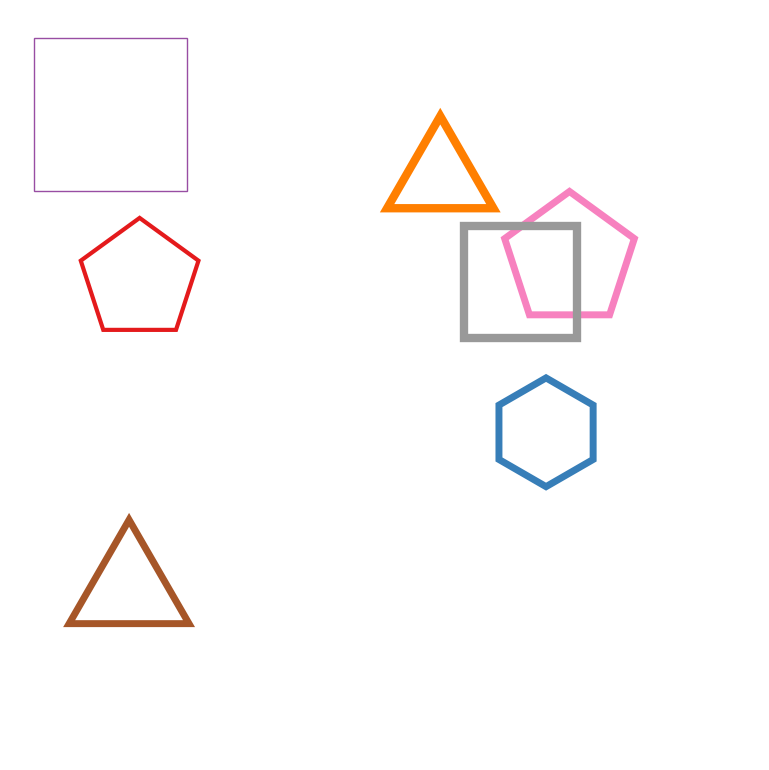[{"shape": "pentagon", "thickness": 1.5, "radius": 0.4, "center": [0.181, 0.637]}, {"shape": "hexagon", "thickness": 2.5, "radius": 0.35, "center": [0.709, 0.439]}, {"shape": "square", "thickness": 0.5, "radius": 0.5, "center": [0.144, 0.851]}, {"shape": "triangle", "thickness": 3, "radius": 0.4, "center": [0.572, 0.769]}, {"shape": "triangle", "thickness": 2.5, "radius": 0.45, "center": [0.168, 0.235]}, {"shape": "pentagon", "thickness": 2.5, "radius": 0.44, "center": [0.74, 0.663]}, {"shape": "square", "thickness": 3, "radius": 0.37, "center": [0.676, 0.634]}]